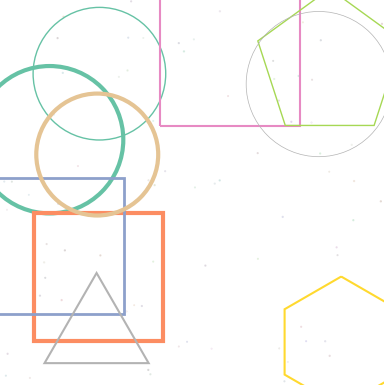[{"shape": "circle", "thickness": 3, "radius": 0.96, "center": [0.129, 0.637]}, {"shape": "circle", "thickness": 1, "radius": 0.86, "center": [0.258, 0.809]}, {"shape": "square", "thickness": 3, "radius": 0.83, "center": [0.256, 0.28]}, {"shape": "square", "thickness": 2, "radius": 0.88, "center": [0.145, 0.361]}, {"shape": "square", "thickness": 1.5, "radius": 0.91, "center": [0.597, 0.854]}, {"shape": "pentagon", "thickness": 1, "radius": 0.98, "center": [0.856, 0.833]}, {"shape": "hexagon", "thickness": 1.5, "radius": 0.85, "center": [0.886, 0.112]}, {"shape": "circle", "thickness": 3, "radius": 0.79, "center": [0.253, 0.599]}, {"shape": "circle", "thickness": 0.5, "radius": 0.94, "center": [0.828, 0.782]}, {"shape": "triangle", "thickness": 1.5, "radius": 0.78, "center": [0.251, 0.135]}]